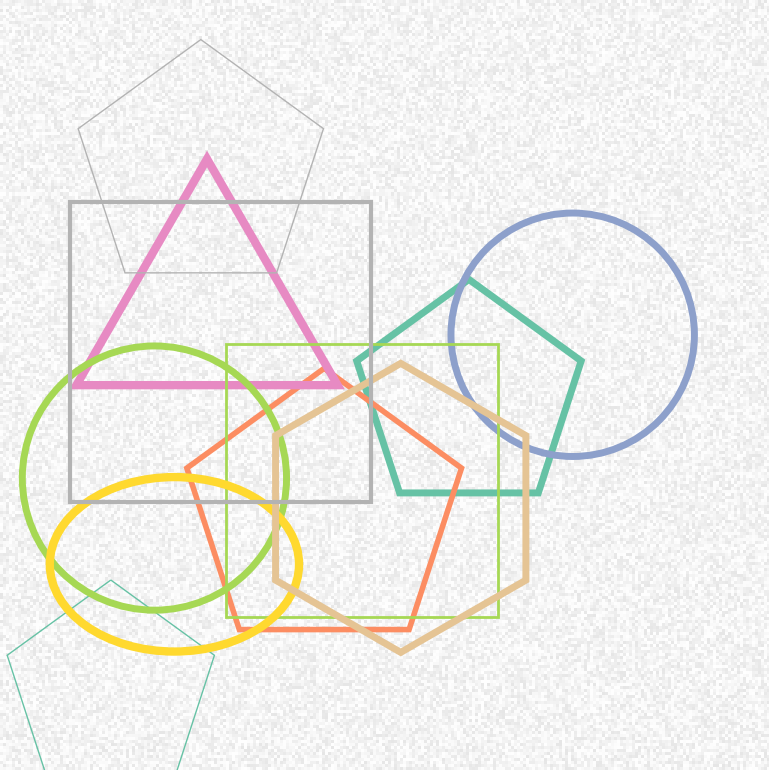[{"shape": "pentagon", "thickness": 2.5, "radius": 0.77, "center": [0.609, 0.484]}, {"shape": "pentagon", "thickness": 0.5, "radius": 0.71, "center": [0.144, 0.105]}, {"shape": "pentagon", "thickness": 2, "radius": 0.94, "center": [0.421, 0.334]}, {"shape": "circle", "thickness": 2.5, "radius": 0.79, "center": [0.744, 0.565]}, {"shape": "triangle", "thickness": 3, "radius": 0.98, "center": [0.269, 0.598]}, {"shape": "circle", "thickness": 2.5, "radius": 0.86, "center": [0.201, 0.379]}, {"shape": "square", "thickness": 1, "radius": 0.88, "center": [0.471, 0.376]}, {"shape": "oval", "thickness": 3, "radius": 0.81, "center": [0.227, 0.267]}, {"shape": "hexagon", "thickness": 2.5, "radius": 0.94, "center": [0.52, 0.34]}, {"shape": "square", "thickness": 1.5, "radius": 0.98, "center": [0.286, 0.543]}, {"shape": "pentagon", "thickness": 0.5, "radius": 0.84, "center": [0.261, 0.781]}]